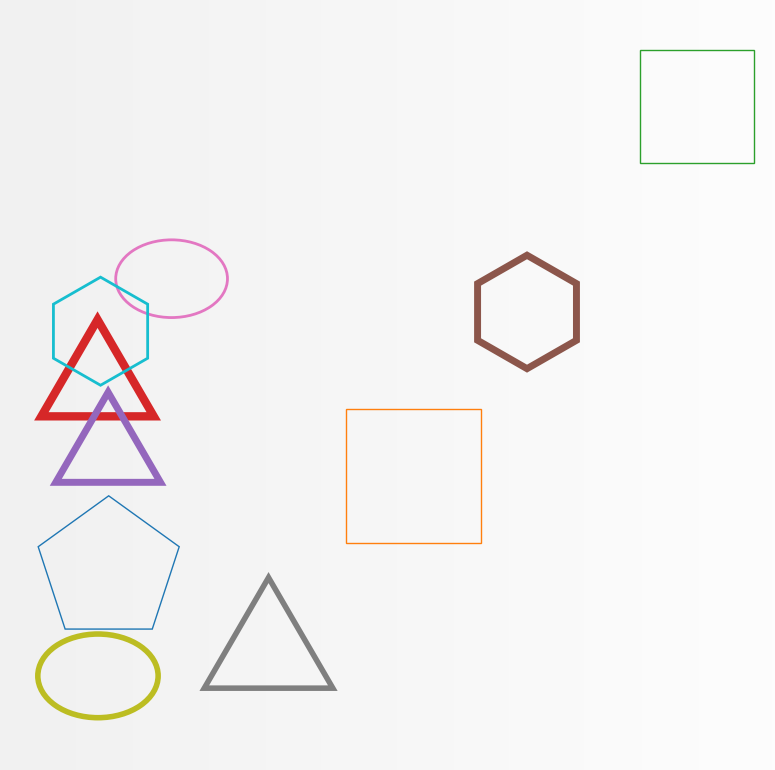[{"shape": "pentagon", "thickness": 0.5, "radius": 0.48, "center": [0.14, 0.26]}, {"shape": "square", "thickness": 0.5, "radius": 0.43, "center": [0.533, 0.382]}, {"shape": "square", "thickness": 0.5, "radius": 0.37, "center": [0.9, 0.862]}, {"shape": "triangle", "thickness": 3, "radius": 0.42, "center": [0.126, 0.501]}, {"shape": "triangle", "thickness": 2.5, "radius": 0.39, "center": [0.14, 0.413]}, {"shape": "hexagon", "thickness": 2.5, "radius": 0.37, "center": [0.68, 0.595]}, {"shape": "oval", "thickness": 1, "radius": 0.36, "center": [0.221, 0.638]}, {"shape": "triangle", "thickness": 2, "radius": 0.48, "center": [0.347, 0.154]}, {"shape": "oval", "thickness": 2, "radius": 0.39, "center": [0.126, 0.122]}, {"shape": "hexagon", "thickness": 1, "radius": 0.35, "center": [0.13, 0.57]}]